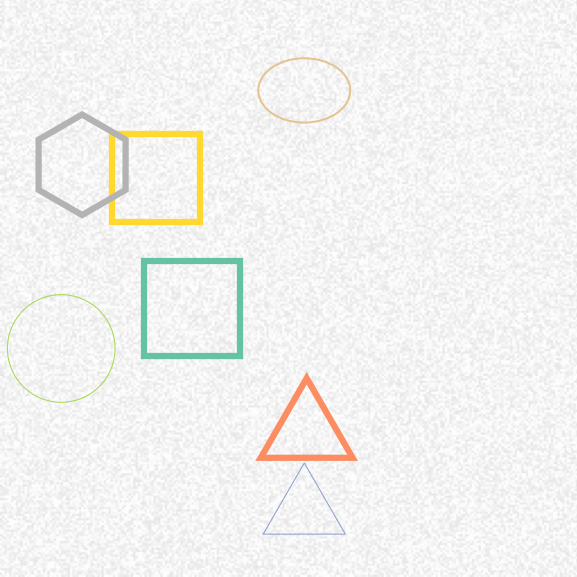[{"shape": "square", "thickness": 3, "radius": 0.41, "center": [0.333, 0.465]}, {"shape": "triangle", "thickness": 3, "radius": 0.46, "center": [0.531, 0.252]}, {"shape": "triangle", "thickness": 0.5, "radius": 0.41, "center": [0.527, 0.115]}, {"shape": "circle", "thickness": 0.5, "radius": 0.47, "center": [0.106, 0.396]}, {"shape": "square", "thickness": 3, "radius": 0.38, "center": [0.271, 0.69]}, {"shape": "oval", "thickness": 1, "radius": 0.4, "center": [0.527, 0.843]}, {"shape": "hexagon", "thickness": 3, "radius": 0.44, "center": [0.142, 0.714]}]